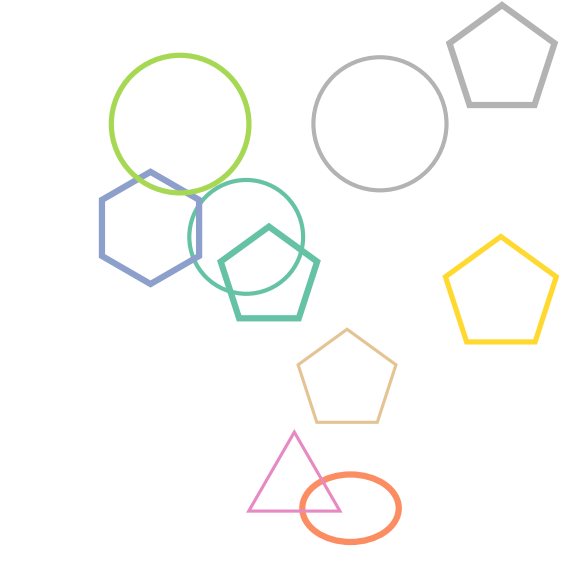[{"shape": "circle", "thickness": 2, "radius": 0.49, "center": [0.426, 0.589]}, {"shape": "pentagon", "thickness": 3, "radius": 0.44, "center": [0.466, 0.519]}, {"shape": "oval", "thickness": 3, "radius": 0.42, "center": [0.607, 0.119]}, {"shape": "hexagon", "thickness": 3, "radius": 0.49, "center": [0.261, 0.604]}, {"shape": "triangle", "thickness": 1.5, "radius": 0.46, "center": [0.51, 0.16]}, {"shape": "circle", "thickness": 2.5, "radius": 0.6, "center": [0.312, 0.784]}, {"shape": "pentagon", "thickness": 2.5, "radius": 0.5, "center": [0.867, 0.489]}, {"shape": "pentagon", "thickness": 1.5, "radius": 0.45, "center": [0.601, 0.34]}, {"shape": "pentagon", "thickness": 3, "radius": 0.48, "center": [0.869, 0.895]}, {"shape": "circle", "thickness": 2, "radius": 0.58, "center": [0.658, 0.785]}]